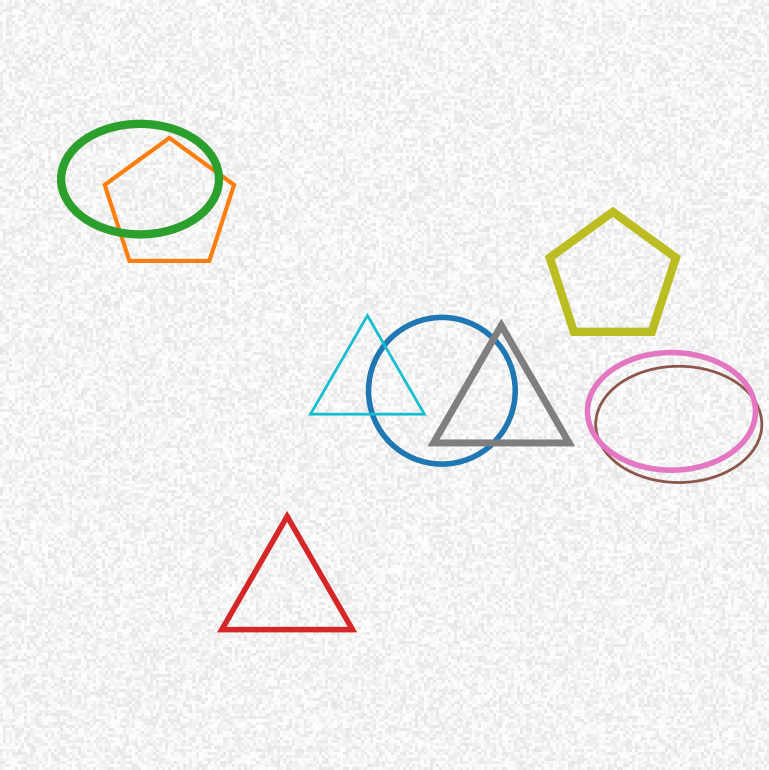[{"shape": "circle", "thickness": 2, "radius": 0.48, "center": [0.574, 0.493]}, {"shape": "pentagon", "thickness": 1.5, "radius": 0.44, "center": [0.22, 0.733]}, {"shape": "oval", "thickness": 3, "radius": 0.51, "center": [0.182, 0.767]}, {"shape": "triangle", "thickness": 2, "radius": 0.49, "center": [0.373, 0.231]}, {"shape": "oval", "thickness": 1, "radius": 0.54, "center": [0.882, 0.449]}, {"shape": "oval", "thickness": 2, "radius": 0.55, "center": [0.872, 0.466]}, {"shape": "triangle", "thickness": 2.5, "radius": 0.51, "center": [0.651, 0.476]}, {"shape": "pentagon", "thickness": 3, "radius": 0.43, "center": [0.796, 0.639]}, {"shape": "triangle", "thickness": 1, "radius": 0.43, "center": [0.477, 0.505]}]